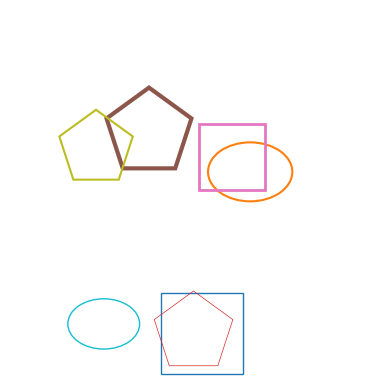[{"shape": "square", "thickness": 1, "radius": 0.53, "center": [0.524, 0.134]}, {"shape": "oval", "thickness": 1.5, "radius": 0.55, "center": [0.65, 0.554]}, {"shape": "pentagon", "thickness": 0.5, "radius": 0.54, "center": [0.503, 0.137]}, {"shape": "pentagon", "thickness": 3, "radius": 0.58, "center": [0.387, 0.657]}, {"shape": "square", "thickness": 2, "radius": 0.43, "center": [0.603, 0.593]}, {"shape": "pentagon", "thickness": 1.5, "radius": 0.5, "center": [0.249, 0.615]}, {"shape": "oval", "thickness": 1, "radius": 0.47, "center": [0.269, 0.159]}]